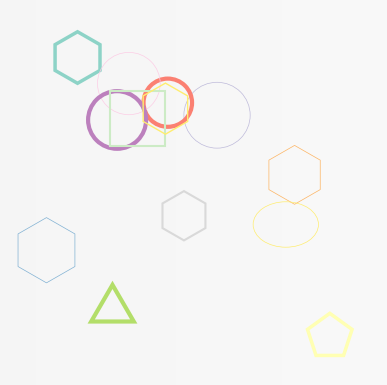[{"shape": "hexagon", "thickness": 2.5, "radius": 0.33, "center": [0.2, 0.851]}, {"shape": "pentagon", "thickness": 2.5, "radius": 0.3, "center": [0.851, 0.126]}, {"shape": "circle", "thickness": 0.5, "radius": 0.43, "center": [0.56, 0.701]}, {"shape": "circle", "thickness": 3, "radius": 0.31, "center": [0.433, 0.733]}, {"shape": "hexagon", "thickness": 0.5, "radius": 0.42, "center": [0.12, 0.35]}, {"shape": "hexagon", "thickness": 0.5, "radius": 0.38, "center": [0.76, 0.546]}, {"shape": "triangle", "thickness": 3, "radius": 0.32, "center": [0.29, 0.197]}, {"shape": "circle", "thickness": 0.5, "radius": 0.4, "center": [0.333, 0.783]}, {"shape": "hexagon", "thickness": 1.5, "radius": 0.32, "center": [0.475, 0.44]}, {"shape": "circle", "thickness": 3, "radius": 0.37, "center": [0.302, 0.688]}, {"shape": "square", "thickness": 1.5, "radius": 0.35, "center": [0.354, 0.693]}, {"shape": "hexagon", "thickness": 1, "radius": 0.33, "center": [0.427, 0.718]}, {"shape": "oval", "thickness": 0.5, "radius": 0.42, "center": [0.738, 0.417]}]